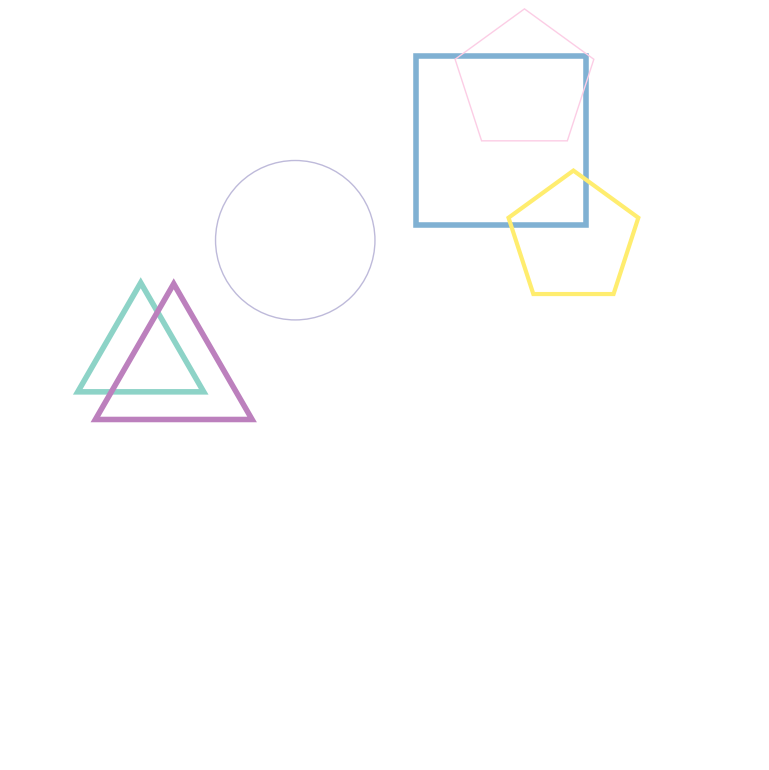[{"shape": "triangle", "thickness": 2, "radius": 0.47, "center": [0.183, 0.538]}, {"shape": "circle", "thickness": 0.5, "radius": 0.52, "center": [0.383, 0.688]}, {"shape": "square", "thickness": 2, "radius": 0.55, "center": [0.651, 0.817]}, {"shape": "pentagon", "thickness": 0.5, "radius": 0.47, "center": [0.681, 0.894]}, {"shape": "triangle", "thickness": 2, "radius": 0.59, "center": [0.226, 0.514]}, {"shape": "pentagon", "thickness": 1.5, "radius": 0.44, "center": [0.745, 0.69]}]